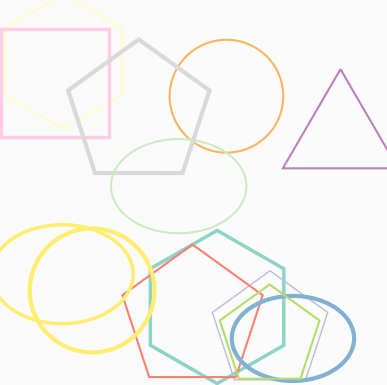[{"shape": "hexagon", "thickness": 2.5, "radius": 0.99, "center": [0.56, 0.203]}, {"shape": "hexagon", "thickness": 1, "radius": 0.87, "center": [0.164, 0.84]}, {"shape": "pentagon", "thickness": 1, "radius": 0.78, "center": [0.697, 0.14]}, {"shape": "pentagon", "thickness": 1.5, "radius": 0.95, "center": [0.497, 0.174]}, {"shape": "oval", "thickness": 3, "radius": 0.79, "center": [0.756, 0.121]}, {"shape": "circle", "thickness": 1.5, "radius": 0.73, "center": [0.584, 0.75]}, {"shape": "pentagon", "thickness": 1.5, "radius": 0.68, "center": [0.696, 0.126]}, {"shape": "square", "thickness": 2.5, "radius": 0.7, "center": [0.142, 0.784]}, {"shape": "pentagon", "thickness": 3, "radius": 0.96, "center": [0.358, 0.706]}, {"shape": "triangle", "thickness": 1.5, "radius": 0.86, "center": [0.879, 0.649]}, {"shape": "oval", "thickness": 1.5, "radius": 0.87, "center": [0.461, 0.516]}, {"shape": "oval", "thickness": 2.5, "radius": 0.92, "center": [0.16, 0.288]}, {"shape": "circle", "thickness": 3, "radius": 0.8, "center": [0.238, 0.246]}]